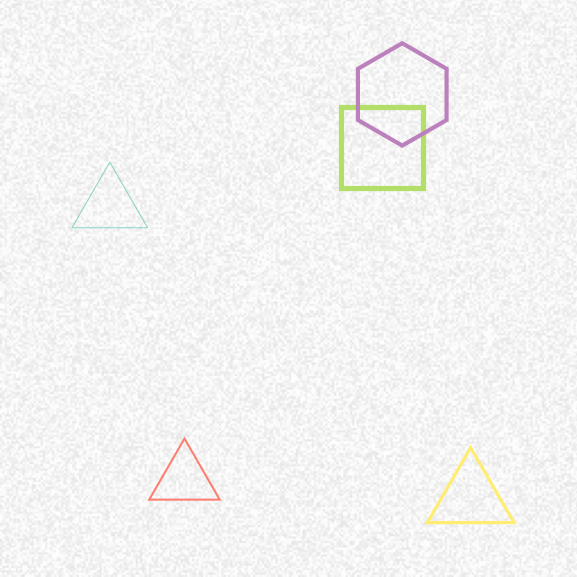[{"shape": "triangle", "thickness": 0.5, "radius": 0.38, "center": [0.19, 0.643]}, {"shape": "triangle", "thickness": 1, "radius": 0.35, "center": [0.319, 0.169]}, {"shape": "square", "thickness": 2.5, "radius": 0.35, "center": [0.661, 0.744]}, {"shape": "hexagon", "thickness": 2, "radius": 0.44, "center": [0.697, 0.836]}, {"shape": "triangle", "thickness": 1.5, "radius": 0.43, "center": [0.815, 0.137]}]